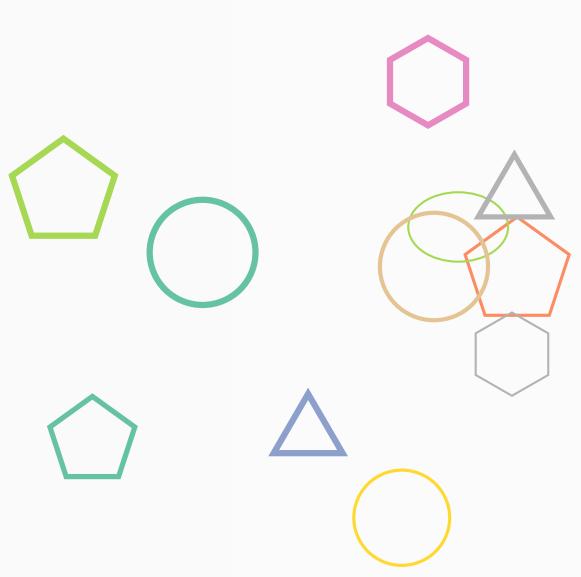[{"shape": "pentagon", "thickness": 2.5, "radius": 0.38, "center": [0.159, 0.236]}, {"shape": "circle", "thickness": 3, "radius": 0.46, "center": [0.349, 0.562]}, {"shape": "pentagon", "thickness": 1.5, "radius": 0.47, "center": [0.89, 0.529]}, {"shape": "triangle", "thickness": 3, "radius": 0.34, "center": [0.53, 0.249]}, {"shape": "hexagon", "thickness": 3, "radius": 0.38, "center": [0.736, 0.858]}, {"shape": "oval", "thickness": 1, "radius": 0.43, "center": [0.788, 0.606]}, {"shape": "pentagon", "thickness": 3, "radius": 0.46, "center": [0.109, 0.666]}, {"shape": "circle", "thickness": 1.5, "radius": 0.41, "center": [0.691, 0.103]}, {"shape": "circle", "thickness": 2, "radius": 0.47, "center": [0.747, 0.538]}, {"shape": "triangle", "thickness": 2.5, "radius": 0.36, "center": [0.885, 0.66]}, {"shape": "hexagon", "thickness": 1, "radius": 0.36, "center": [0.881, 0.386]}]